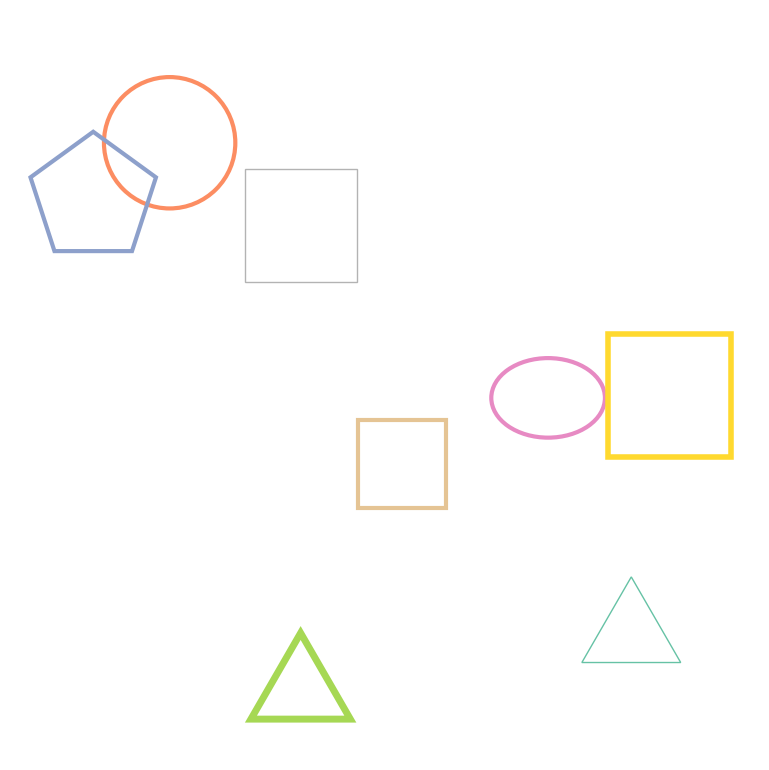[{"shape": "triangle", "thickness": 0.5, "radius": 0.37, "center": [0.82, 0.177]}, {"shape": "circle", "thickness": 1.5, "radius": 0.43, "center": [0.22, 0.815]}, {"shape": "pentagon", "thickness": 1.5, "radius": 0.43, "center": [0.121, 0.743]}, {"shape": "oval", "thickness": 1.5, "radius": 0.37, "center": [0.712, 0.483]}, {"shape": "triangle", "thickness": 2.5, "radius": 0.37, "center": [0.39, 0.103]}, {"shape": "square", "thickness": 2, "radius": 0.4, "center": [0.87, 0.486]}, {"shape": "square", "thickness": 1.5, "radius": 0.29, "center": [0.522, 0.398]}, {"shape": "square", "thickness": 0.5, "radius": 0.37, "center": [0.391, 0.707]}]